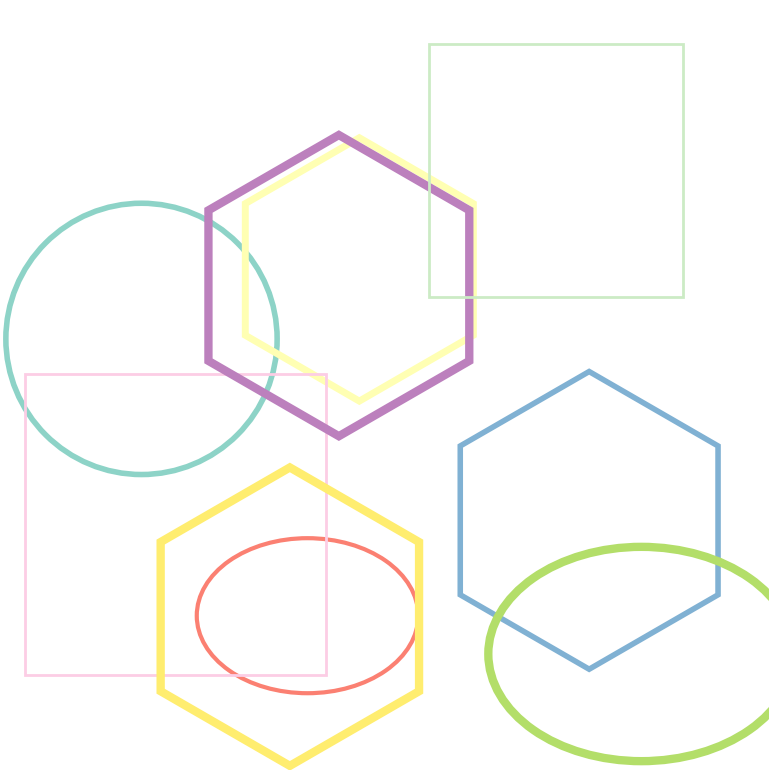[{"shape": "circle", "thickness": 2, "radius": 0.88, "center": [0.184, 0.56]}, {"shape": "hexagon", "thickness": 2.5, "radius": 0.85, "center": [0.467, 0.65]}, {"shape": "oval", "thickness": 1.5, "radius": 0.72, "center": [0.399, 0.2]}, {"shape": "hexagon", "thickness": 2, "radius": 0.97, "center": [0.765, 0.324]}, {"shape": "oval", "thickness": 3, "radius": 0.99, "center": [0.833, 0.151]}, {"shape": "square", "thickness": 1, "radius": 0.98, "center": [0.228, 0.319]}, {"shape": "hexagon", "thickness": 3, "radius": 0.98, "center": [0.44, 0.629]}, {"shape": "square", "thickness": 1, "radius": 0.82, "center": [0.722, 0.778]}, {"shape": "hexagon", "thickness": 3, "radius": 0.97, "center": [0.376, 0.199]}]